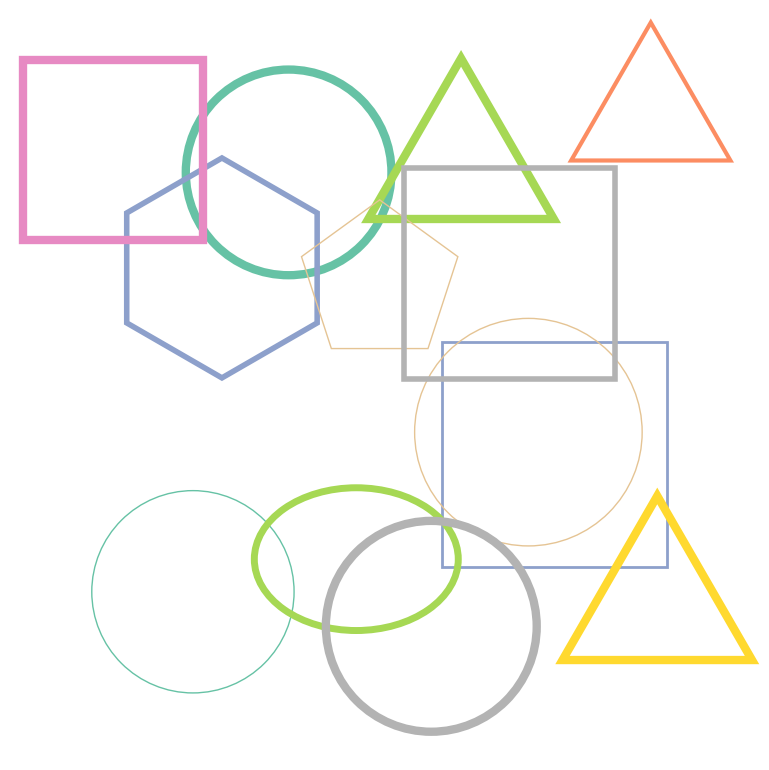[{"shape": "circle", "thickness": 0.5, "radius": 0.66, "center": [0.251, 0.231]}, {"shape": "circle", "thickness": 3, "radius": 0.67, "center": [0.375, 0.776]}, {"shape": "triangle", "thickness": 1.5, "radius": 0.6, "center": [0.845, 0.851]}, {"shape": "hexagon", "thickness": 2, "radius": 0.71, "center": [0.288, 0.652]}, {"shape": "square", "thickness": 1, "radius": 0.73, "center": [0.72, 0.409]}, {"shape": "square", "thickness": 3, "radius": 0.58, "center": [0.147, 0.805]}, {"shape": "triangle", "thickness": 3, "radius": 0.7, "center": [0.599, 0.785]}, {"shape": "oval", "thickness": 2.5, "radius": 0.66, "center": [0.463, 0.274]}, {"shape": "triangle", "thickness": 3, "radius": 0.71, "center": [0.854, 0.214]}, {"shape": "pentagon", "thickness": 0.5, "radius": 0.53, "center": [0.493, 0.634]}, {"shape": "circle", "thickness": 0.5, "radius": 0.74, "center": [0.686, 0.439]}, {"shape": "circle", "thickness": 3, "radius": 0.68, "center": [0.56, 0.187]}, {"shape": "square", "thickness": 2, "radius": 0.69, "center": [0.662, 0.645]}]